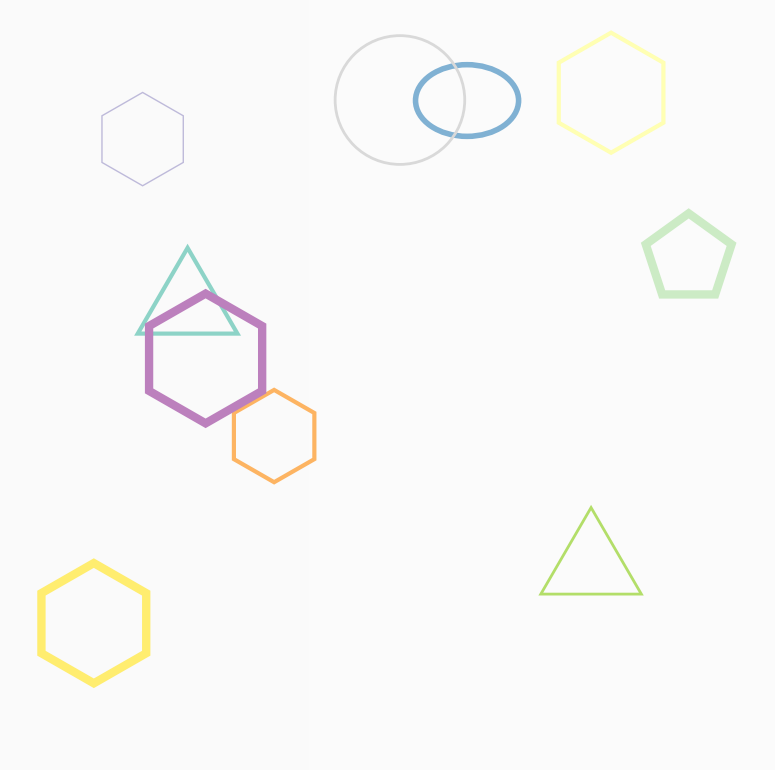[{"shape": "triangle", "thickness": 1.5, "radius": 0.37, "center": [0.242, 0.604]}, {"shape": "hexagon", "thickness": 1.5, "radius": 0.39, "center": [0.788, 0.88]}, {"shape": "hexagon", "thickness": 0.5, "radius": 0.3, "center": [0.184, 0.819]}, {"shape": "oval", "thickness": 2, "radius": 0.33, "center": [0.603, 0.869]}, {"shape": "hexagon", "thickness": 1.5, "radius": 0.3, "center": [0.354, 0.434]}, {"shape": "triangle", "thickness": 1, "radius": 0.37, "center": [0.763, 0.266]}, {"shape": "circle", "thickness": 1, "radius": 0.42, "center": [0.516, 0.87]}, {"shape": "hexagon", "thickness": 3, "radius": 0.42, "center": [0.265, 0.534]}, {"shape": "pentagon", "thickness": 3, "radius": 0.29, "center": [0.889, 0.665]}, {"shape": "hexagon", "thickness": 3, "radius": 0.39, "center": [0.121, 0.191]}]